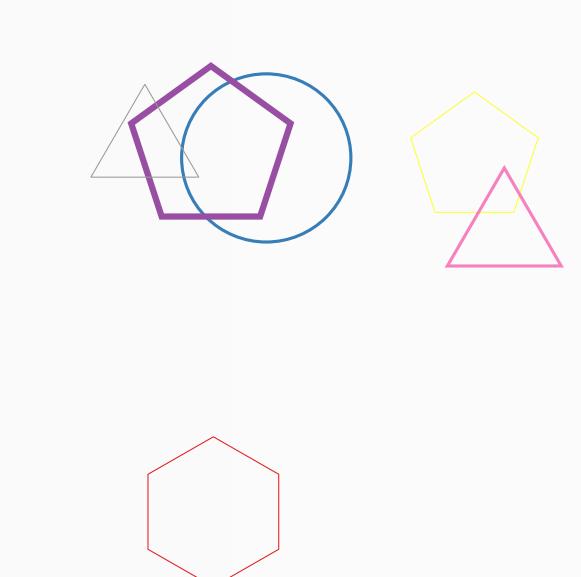[{"shape": "hexagon", "thickness": 0.5, "radius": 0.65, "center": [0.367, 0.113]}, {"shape": "circle", "thickness": 1.5, "radius": 0.73, "center": [0.458, 0.726]}, {"shape": "pentagon", "thickness": 3, "radius": 0.72, "center": [0.363, 0.741]}, {"shape": "pentagon", "thickness": 0.5, "radius": 0.58, "center": [0.816, 0.725]}, {"shape": "triangle", "thickness": 1.5, "radius": 0.57, "center": [0.868, 0.595]}, {"shape": "triangle", "thickness": 0.5, "radius": 0.54, "center": [0.249, 0.746]}]